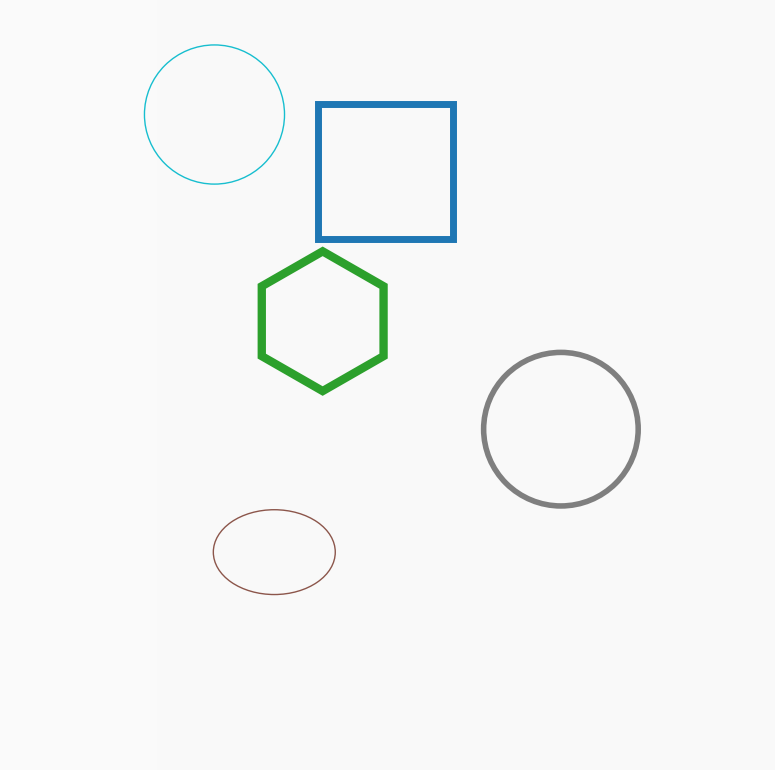[{"shape": "square", "thickness": 2.5, "radius": 0.44, "center": [0.497, 0.777]}, {"shape": "hexagon", "thickness": 3, "radius": 0.45, "center": [0.416, 0.583]}, {"shape": "oval", "thickness": 0.5, "radius": 0.39, "center": [0.354, 0.283]}, {"shape": "circle", "thickness": 2, "radius": 0.5, "center": [0.724, 0.443]}, {"shape": "circle", "thickness": 0.5, "radius": 0.45, "center": [0.277, 0.851]}]